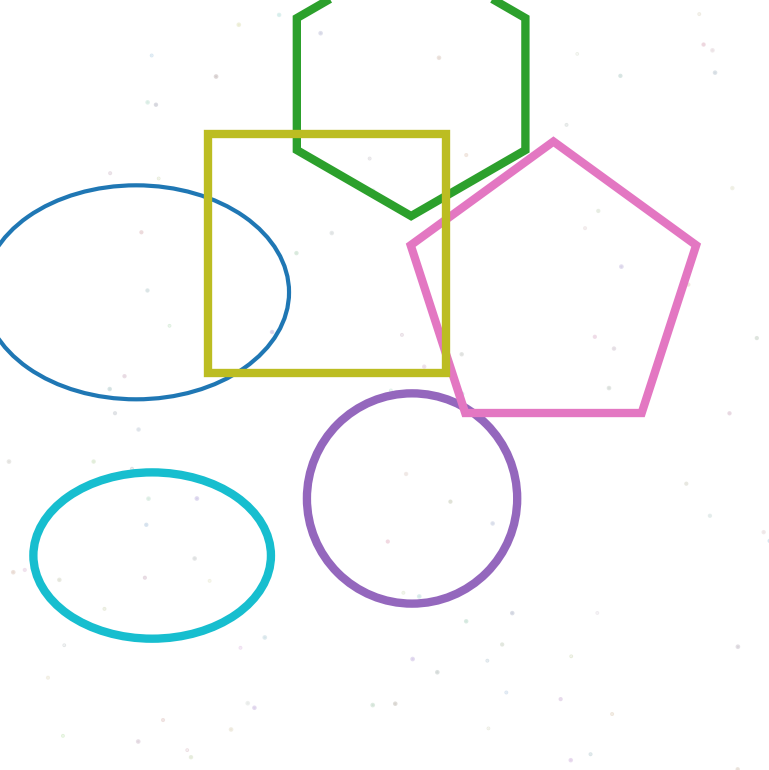[{"shape": "oval", "thickness": 1.5, "radius": 0.99, "center": [0.177, 0.62]}, {"shape": "hexagon", "thickness": 3, "radius": 0.86, "center": [0.534, 0.891]}, {"shape": "circle", "thickness": 3, "radius": 0.68, "center": [0.535, 0.353]}, {"shape": "pentagon", "thickness": 3, "radius": 0.97, "center": [0.719, 0.621]}, {"shape": "square", "thickness": 3, "radius": 0.77, "center": [0.425, 0.671]}, {"shape": "oval", "thickness": 3, "radius": 0.77, "center": [0.198, 0.279]}]